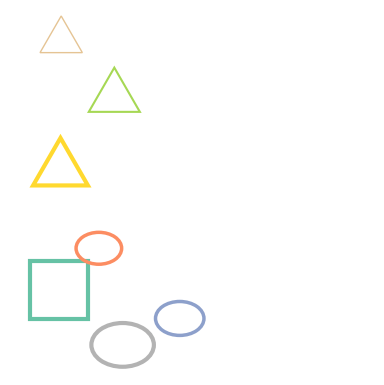[{"shape": "square", "thickness": 3, "radius": 0.38, "center": [0.154, 0.246]}, {"shape": "oval", "thickness": 2.5, "radius": 0.3, "center": [0.257, 0.355]}, {"shape": "oval", "thickness": 2.5, "radius": 0.31, "center": [0.467, 0.173]}, {"shape": "triangle", "thickness": 1.5, "radius": 0.38, "center": [0.297, 0.748]}, {"shape": "triangle", "thickness": 3, "radius": 0.41, "center": [0.157, 0.559]}, {"shape": "triangle", "thickness": 1, "radius": 0.32, "center": [0.159, 0.895]}, {"shape": "oval", "thickness": 3, "radius": 0.41, "center": [0.319, 0.104]}]